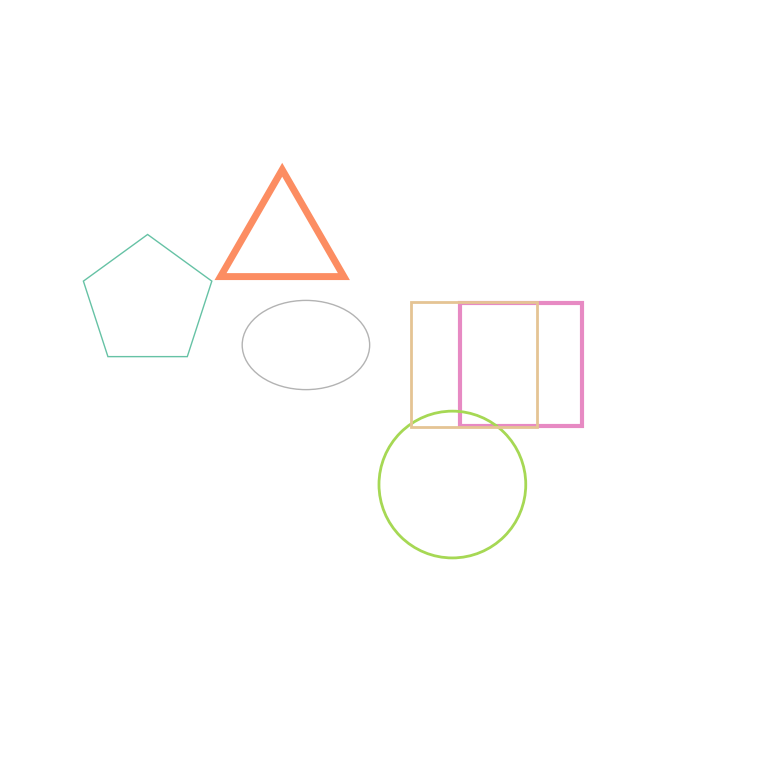[{"shape": "pentagon", "thickness": 0.5, "radius": 0.44, "center": [0.192, 0.608]}, {"shape": "triangle", "thickness": 2.5, "radius": 0.46, "center": [0.367, 0.687]}, {"shape": "square", "thickness": 1.5, "radius": 0.4, "center": [0.676, 0.527]}, {"shape": "circle", "thickness": 1, "radius": 0.48, "center": [0.587, 0.371]}, {"shape": "square", "thickness": 1, "radius": 0.41, "center": [0.616, 0.527]}, {"shape": "oval", "thickness": 0.5, "radius": 0.41, "center": [0.397, 0.552]}]